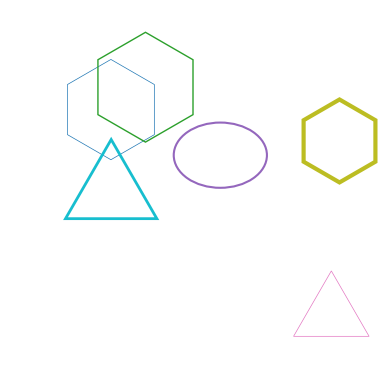[{"shape": "hexagon", "thickness": 0.5, "radius": 0.65, "center": [0.288, 0.715]}, {"shape": "hexagon", "thickness": 1, "radius": 0.71, "center": [0.378, 0.774]}, {"shape": "oval", "thickness": 1.5, "radius": 0.61, "center": [0.572, 0.597]}, {"shape": "triangle", "thickness": 0.5, "radius": 0.57, "center": [0.861, 0.183]}, {"shape": "hexagon", "thickness": 3, "radius": 0.54, "center": [0.882, 0.634]}, {"shape": "triangle", "thickness": 2, "radius": 0.69, "center": [0.289, 0.501]}]